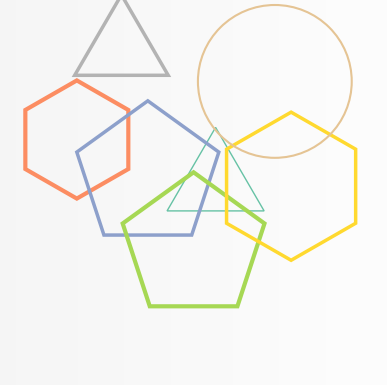[{"shape": "triangle", "thickness": 1, "radius": 0.72, "center": [0.556, 0.524]}, {"shape": "hexagon", "thickness": 3, "radius": 0.77, "center": [0.198, 0.638]}, {"shape": "pentagon", "thickness": 2.5, "radius": 0.96, "center": [0.381, 0.545]}, {"shape": "pentagon", "thickness": 3, "radius": 0.96, "center": [0.5, 0.36]}, {"shape": "hexagon", "thickness": 2.5, "radius": 0.96, "center": [0.751, 0.516]}, {"shape": "circle", "thickness": 1.5, "radius": 0.99, "center": [0.709, 0.789]}, {"shape": "triangle", "thickness": 2.5, "radius": 0.7, "center": [0.313, 0.874]}]